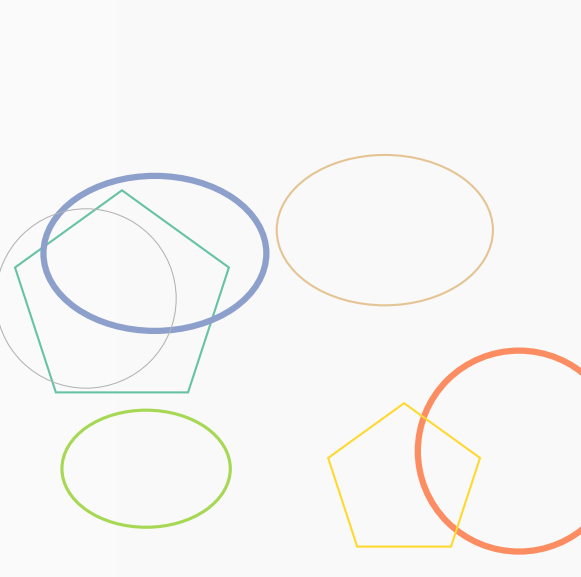[{"shape": "pentagon", "thickness": 1, "radius": 0.97, "center": [0.21, 0.476]}, {"shape": "circle", "thickness": 3, "radius": 0.87, "center": [0.893, 0.218]}, {"shape": "oval", "thickness": 3, "radius": 0.96, "center": [0.267, 0.56]}, {"shape": "oval", "thickness": 1.5, "radius": 0.72, "center": [0.251, 0.188]}, {"shape": "pentagon", "thickness": 1, "radius": 0.69, "center": [0.695, 0.164]}, {"shape": "oval", "thickness": 1, "radius": 0.93, "center": [0.662, 0.601]}, {"shape": "circle", "thickness": 0.5, "radius": 0.78, "center": [0.148, 0.482]}]